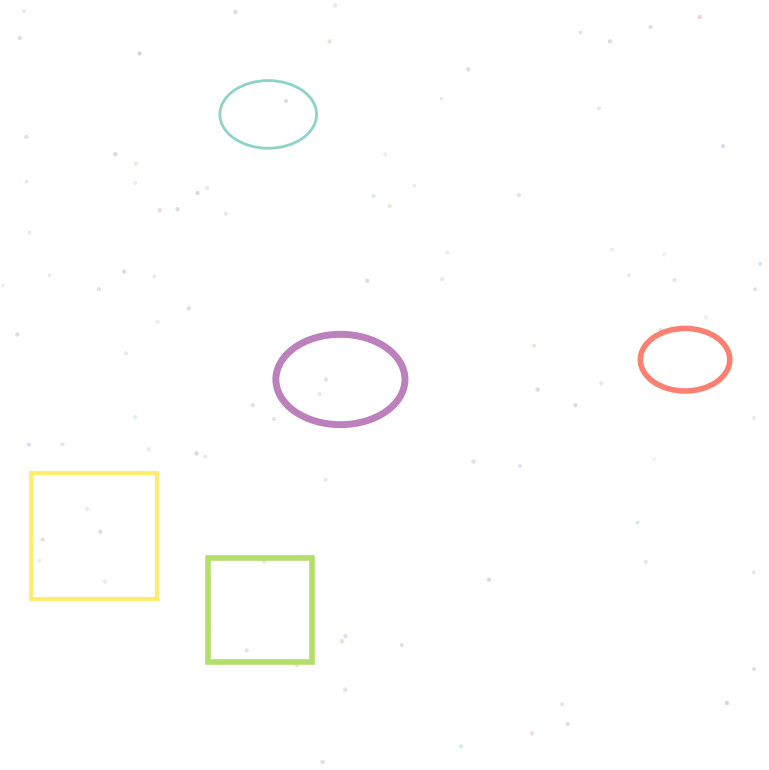[{"shape": "oval", "thickness": 1, "radius": 0.31, "center": [0.348, 0.851]}, {"shape": "oval", "thickness": 2, "radius": 0.29, "center": [0.89, 0.533]}, {"shape": "square", "thickness": 2, "radius": 0.34, "center": [0.338, 0.208]}, {"shape": "oval", "thickness": 2.5, "radius": 0.42, "center": [0.442, 0.507]}, {"shape": "square", "thickness": 1.5, "radius": 0.41, "center": [0.122, 0.304]}]